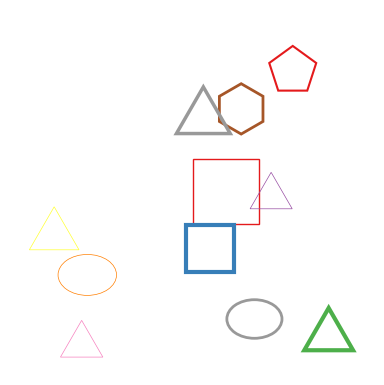[{"shape": "square", "thickness": 1, "radius": 0.43, "center": [0.588, 0.503]}, {"shape": "pentagon", "thickness": 1.5, "radius": 0.32, "center": [0.76, 0.817]}, {"shape": "square", "thickness": 3, "radius": 0.31, "center": [0.545, 0.354]}, {"shape": "triangle", "thickness": 3, "radius": 0.37, "center": [0.854, 0.127]}, {"shape": "triangle", "thickness": 0.5, "radius": 0.32, "center": [0.704, 0.489]}, {"shape": "oval", "thickness": 0.5, "radius": 0.38, "center": [0.227, 0.286]}, {"shape": "triangle", "thickness": 0.5, "radius": 0.37, "center": [0.141, 0.388]}, {"shape": "hexagon", "thickness": 2, "radius": 0.33, "center": [0.626, 0.717]}, {"shape": "triangle", "thickness": 0.5, "radius": 0.32, "center": [0.212, 0.104]}, {"shape": "oval", "thickness": 2, "radius": 0.36, "center": [0.661, 0.171]}, {"shape": "triangle", "thickness": 2.5, "radius": 0.4, "center": [0.528, 0.693]}]